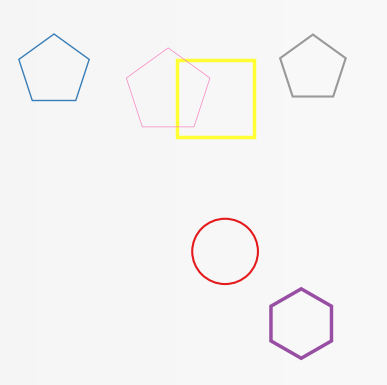[{"shape": "circle", "thickness": 1.5, "radius": 0.42, "center": [0.581, 0.347]}, {"shape": "pentagon", "thickness": 1, "radius": 0.48, "center": [0.139, 0.816]}, {"shape": "hexagon", "thickness": 2.5, "radius": 0.45, "center": [0.777, 0.16]}, {"shape": "square", "thickness": 2.5, "radius": 0.5, "center": [0.557, 0.743]}, {"shape": "pentagon", "thickness": 0.5, "radius": 0.57, "center": [0.434, 0.762]}, {"shape": "pentagon", "thickness": 1.5, "radius": 0.44, "center": [0.808, 0.821]}]